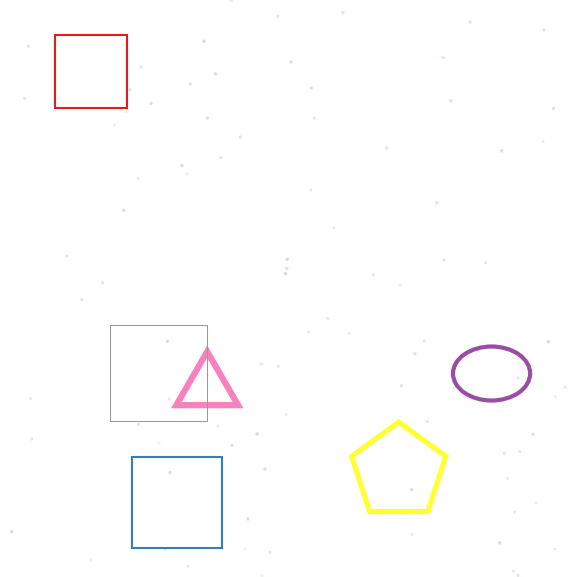[{"shape": "square", "thickness": 1, "radius": 0.31, "center": [0.157, 0.876]}, {"shape": "square", "thickness": 1, "radius": 0.39, "center": [0.306, 0.13]}, {"shape": "oval", "thickness": 2, "radius": 0.33, "center": [0.851, 0.352]}, {"shape": "pentagon", "thickness": 2.5, "radius": 0.43, "center": [0.69, 0.183]}, {"shape": "triangle", "thickness": 3, "radius": 0.31, "center": [0.359, 0.328]}, {"shape": "square", "thickness": 0.5, "radius": 0.42, "center": [0.275, 0.353]}]